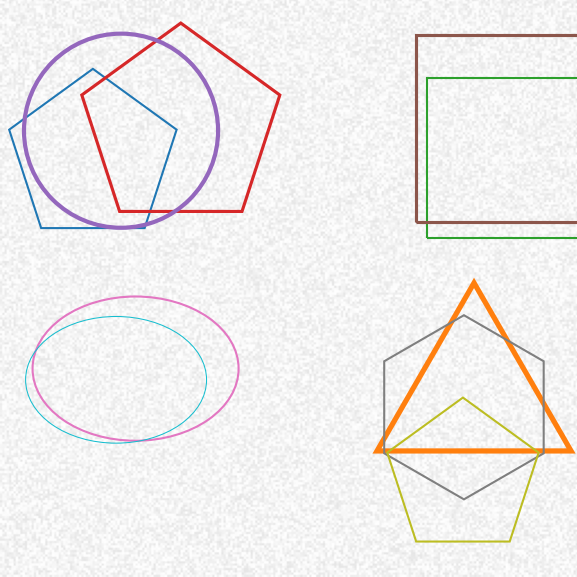[{"shape": "pentagon", "thickness": 1, "radius": 0.76, "center": [0.161, 0.727]}, {"shape": "triangle", "thickness": 2.5, "radius": 0.97, "center": [0.821, 0.315]}, {"shape": "square", "thickness": 1, "radius": 0.69, "center": [0.878, 0.726]}, {"shape": "pentagon", "thickness": 1.5, "radius": 0.9, "center": [0.313, 0.779]}, {"shape": "circle", "thickness": 2, "radius": 0.84, "center": [0.21, 0.773]}, {"shape": "square", "thickness": 1.5, "radius": 0.81, "center": [0.882, 0.777]}, {"shape": "oval", "thickness": 1, "radius": 0.89, "center": [0.235, 0.361]}, {"shape": "hexagon", "thickness": 1, "radius": 0.8, "center": [0.803, 0.294]}, {"shape": "pentagon", "thickness": 1, "radius": 0.69, "center": [0.802, 0.173]}, {"shape": "oval", "thickness": 0.5, "radius": 0.78, "center": [0.201, 0.341]}]